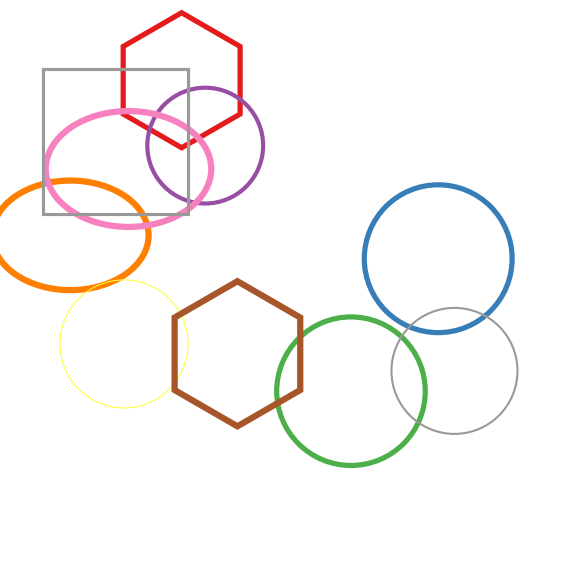[{"shape": "hexagon", "thickness": 2.5, "radius": 0.58, "center": [0.315, 0.86]}, {"shape": "circle", "thickness": 2.5, "radius": 0.64, "center": [0.759, 0.551]}, {"shape": "circle", "thickness": 2.5, "radius": 0.64, "center": [0.608, 0.322]}, {"shape": "circle", "thickness": 2, "radius": 0.5, "center": [0.355, 0.747]}, {"shape": "oval", "thickness": 3, "radius": 0.68, "center": [0.122, 0.592]}, {"shape": "circle", "thickness": 0.5, "radius": 0.55, "center": [0.215, 0.404]}, {"shape": "hexagon", "thickness": 3, "radius": 0.63, "center": [0.411, 0.387]}, {"shape": "oval", "thickness": 3, "radius": 0.72, "center": [0.223, 0.706]}, {"shape": "square", "thickness": 1.5, "radius": 0.63, "center": [0.2, 0.755]}, {"shape": "circle", "thickness": 1, "radius": 0.55, "center": [0.787, 0.357]}]